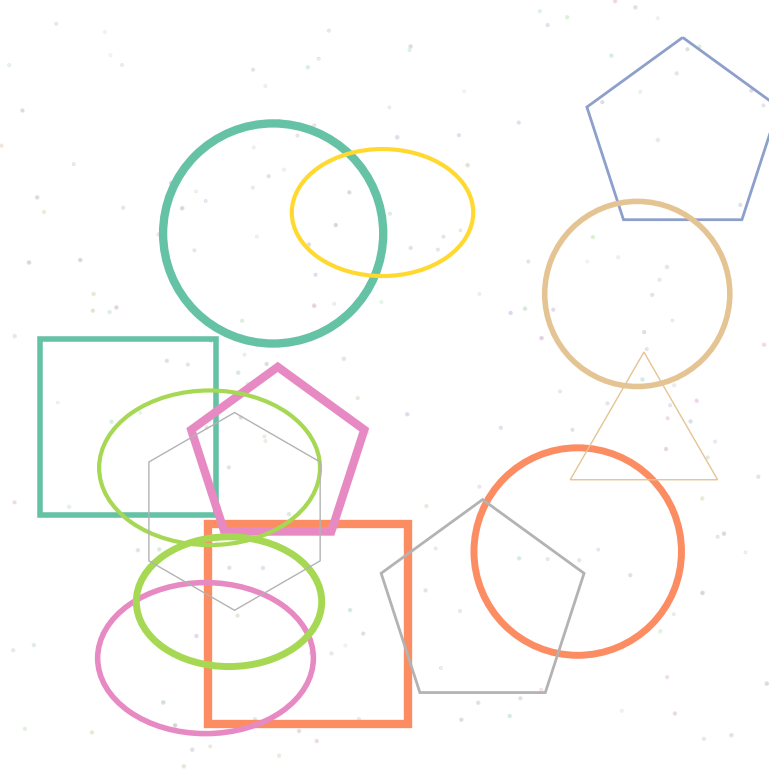[{"shape": "square", "thickness": 2, "radius": 0.57, "center": [0.166, 0.446]}, {"shape": "circle", "thickness": 3, "radius": 0.71, "center": [0.355, 0.697]}, {"shape": "circle", "thickness": 2.5, "radius": 0.67, "center": [0.75, 0.284]}, {"shape": "square", "thickness": 3, "radius": 0.65, "center": [0.4, 0.19]}, {"shape": "pentagon", "thickness": 1, "radius": 0.65, "center": [0.887, 0.821]}, {"shape": "oval", "thickness": 2, "radius": 0.7, "center": [0.267, 0.145]}, {"shape": "pentagon", "thickness": 3, "radius": 0.59, "center": [0.361, 0.405]}, {"shape": "oval", "thickness": 1.5, "radius": 0.72, "center": [0.272, 0.392]}, {"shape": "oval", "thickness": 2.5, "radius": 0.6, "center": [0.297, 0.219]}, {"shape": "oval", "thickness": 1.5, "radius": 0.59, "center": [0.497, 0.724]}, {"shape": "triangle", "thickness": 0.5, "radius": 0.55, "center": [0.836, 0.432]}, {"shape": "circle", "thickness": 2, "radius": 0.6, "center": [0.828, 0.618]}, {"shape": "pentagon", "thickness": 1, "radius": 0.69, "center": [0.627, 0.213]}, {"shape": "hexagon", "thickness": 0.5, "radius": 0.64, "center": [0.305, 0.336]}]